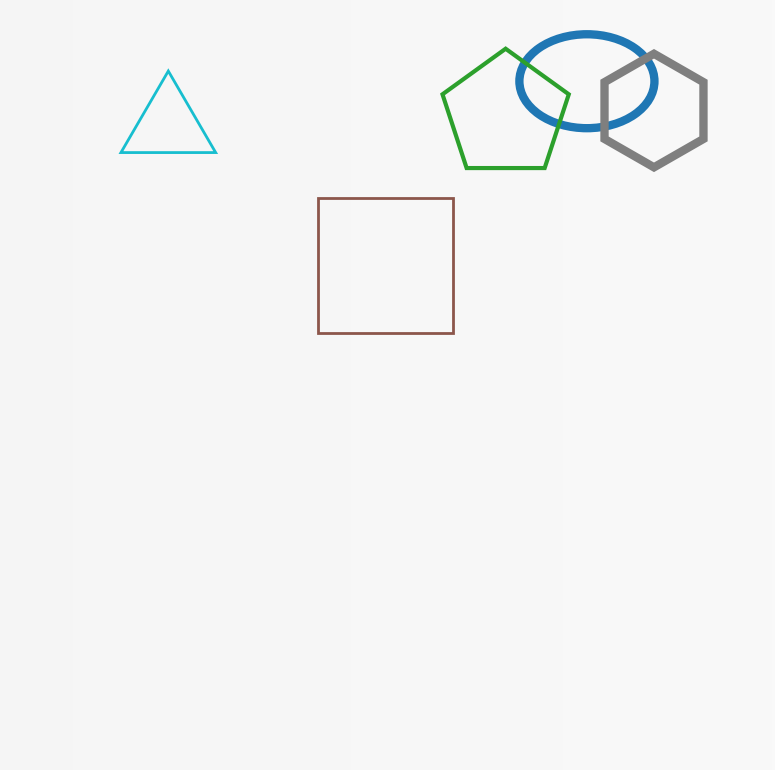[{"shape": "oval", "thickness": 3, "radius": 0.44, "center": [0.757, 0.895]}, {"shape": "pentagon", "thickness": 1.5, "radius": 0.43, "center": [0.652, 0.851]}, {"shape": "square", "thickness": 1, "radius": 0.44, "center": [0.497, 0.655]}, {"shape": "hexagon", "thickness": 3, "radius": 0.37, "center": [0.844, 0.856]}, {"shape": "triangle", "thickness": 1, "radius": 0.35, "center": [0.217, 0.837]}]